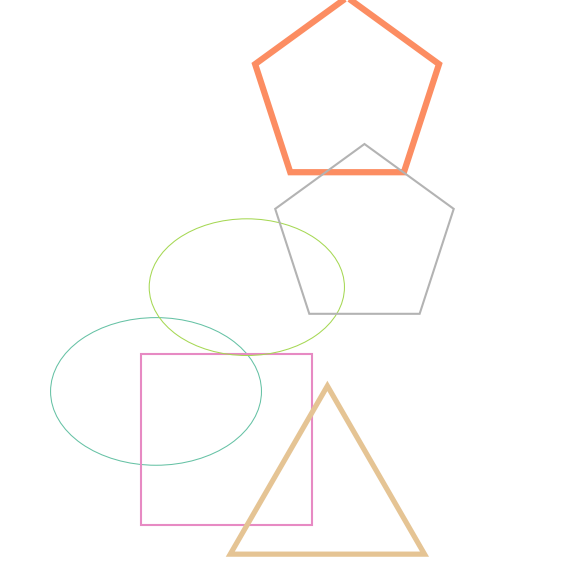[{"shape": "oval", "thickness": 0.5, "radius": 0.91, "center": [0.27, 0.321]}, {"shape": "pentagon", "thickness": 3, "radius": 0.84, "center": [0.601, 0.836]}, {"shape": "square", "thickness": 1, "radius": 0.74, "center": [0.392, 0.238]}, {"shape": "oval", "thickness": 0.5, "radius": 0.85, "center": [0.427, 0.502]}, {"shape": "triangle", "thickness": 2.5, "radius": 0.97, "center": [0.567, 0.137]}, {"shape": "pentagon", "thickness": 1, "radius": 0.81, "center": [0.631, 0.587]}]